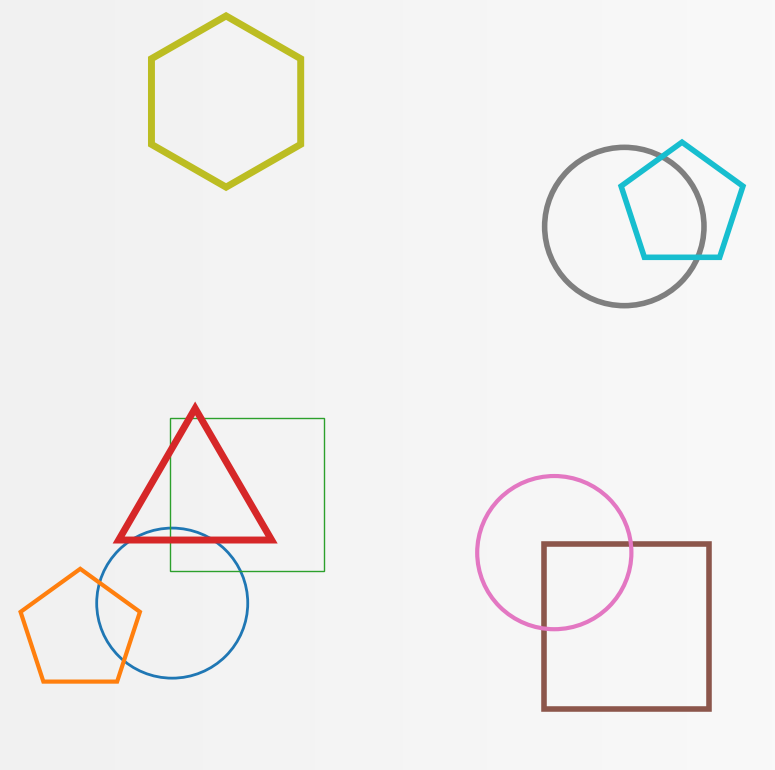[{"shape": "circle", "thickness": 1, "radius": 0.49, "center": [0.222, 0.217]}, {"shape": "pentagon", "thickness": 1.5, "radius": 0.4, "center": [0.104, 0.18]}, {"shape": "square", "thickness": 0.5, "radius": 0.5, "center": [0.319, 0.358]}, {"shape": "triangle", "thickness": 2.5, "radius": 0.57, "center": [0.252, 0.356]}, {"shape": "square", "thickness": 2, "radius": 0.53, "center": [0.809, 0.186]}, {"shape": "circle", "thickness": 1.5, "radius": 0.5, "center": [0.715, 0.282]}, {"shape": "circle", "thickness": 2, "radius": 0.51, "center": [0.806, 0.706]}, {"shape": "hexagon", "thickness": 2.5, "radius": 0.56, "center": [0.292, 0.868]}, {"shape": "pentagon", "thickness": 2, "radius": 0.41, "center": [0.88, 0.733]}]